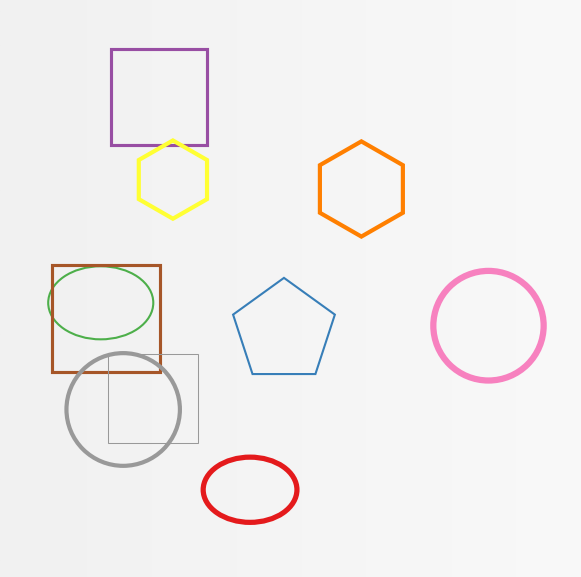[{"shape": "oval", "thickness": 2.5, "radius": 0.4, "center": [0.43, 0.151]}, {"shape": "pentagon", "thickness": 1, "radius": 0.46, "center": [0.489, 0.426]}, {"shape": "oval", "thickness": 1, "radius": 0.45, "center": [0.173, 0.475]}, {"shape": "square", "thickness": 1.5, "radius": 0.41, "center": [0.273, 0.831]}, {"shape": "hexagon", "thickness": 2, "radius": 0.41, "center": [0.622, 0.672]}, {"shape": "hexagon", "thickness": 2, "radius": 0.34, "center": [0.297, 0.688]}, {"shape": "square", "thickness": 1.5, "radius": 0.46, "center": [0.182, 0.447]}, {"shape": "circle", "thickness": 3, "radius": 0.47, "center": [0.84, 0.435]}, {"shape": "circle", "thickness": 2, "radius": 0.49, "center": [0.212, 0.29]}, {"shape": "square", "thickness": 0.5, "radius": 0.39, "center": [0.263, 0.309]}]